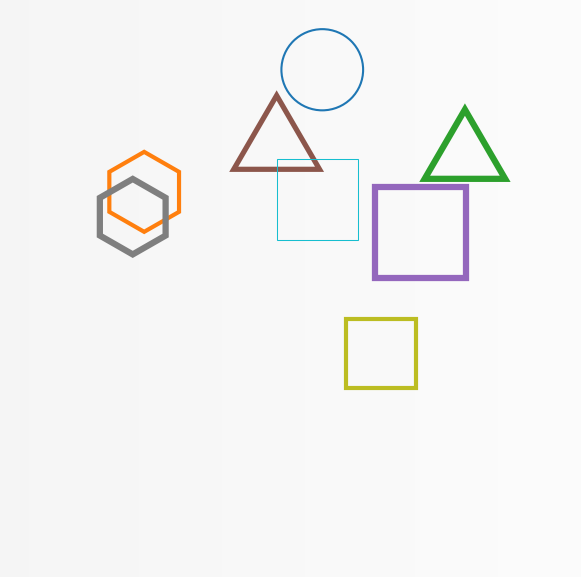[{"shape": "circle", "thickness": 1, "radius": 0.35, "center": [0.554, 0.878]}, {"shape": "hexagon", "thickness": 2, "radius": 0.35, "center": [0.248, 0.667]}, {"shape": "triangle", "thickness": 3, "radius": 0.4, "center": [0.8, 0.729]}, {"shape": "square", "thickness": 3, "radius": 0.39, "center": [0.723, 0.597]}, {"shape": "triangle", "thickness": 2.5, "radius": 0.43, "center": [0.476, 0.749]}, {"shape": "hexagon", "thickness": 3, "radius": 0.33, "center": [0.228, 0.624]}, {"shape": "square", "thickness": 2, "radius": 0.3, "center": [0.656, 0.386]}, {"shape": "square", "thickness": 0.5, "radius": 0.35, "center": [0.546, 0.654]}]